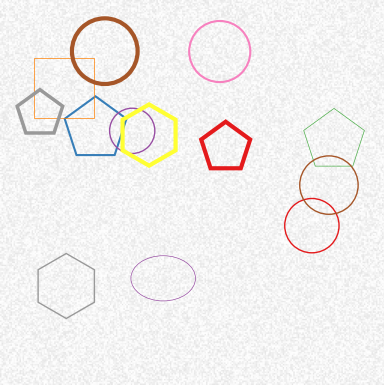[{"shape": "circle", "thickness": 1, "radius": 0.35, "center": [0.81, 0.414]}, {"shape": "pentagon", "thickness": 3, "radius": 0.33, "center": [0.586, 0.617]}, {"shape": "pentagon", "thickness": 1.5, "radius": 0.42, "center": [0.248, 0.665]}, {"shape": "pentagon", "thickness": 0.5, "radius": 0.41, "center": [0.868, 0.636]}, {"shape": "circle", "thickness": 1, "radius": 0.29, "center": [0.343, 0.66]}, {"shape": "oval", "thickness": 0.5, "radius": 0.42, "center": [0.424, 0.277]}, {"shape": "square", "thickness": 0.5, "radius": 0.39, "center": [0.165, 0.771]}, {"shape": "hexagon", "thickness": 3, "radius": 0.4, "center": [0.387, 0.649]}, {"shape": "circle", "thickness": 1, "radius": 0.38, "center": [0.854, 0.519]}, {"shape": "circle", "thickness": 3, "radius": 0.43, "center": [0.272, 0.867]}, {"shape": "circle", "thickness": 1.5, "radius": 0.4, "center": [0.571, 0.866]}, {"shape": "pentagon", "thickness": 2.5, "radius": 0.31, "center": [0.104, 0.705]}, {"shape": "hexagon", "thickness": 1, "radius": 0.42, "center": [0.172, 0.257]}]